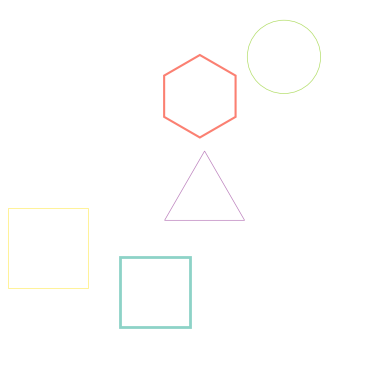[{"shape": "square", "thickness": 2, "radius": 0.45, "center": [0.403, 0.242]}, {"shape": "hexagon", "thickness": 1.5, "radius": 0.54, "center": [0.519, 0.75]}, {"shape": "circle", "thickness": 0.5, "radius": 0.48, "center": [0.738, 0.852]}, {"shape": "triangle", "thickness": 0.5, "radius": 0.6, "center": [0.531, 0.488]}, {"shape": "square", "thickness": 0.5, "radius": 0.52, "center": [0.126, 0.357]}]